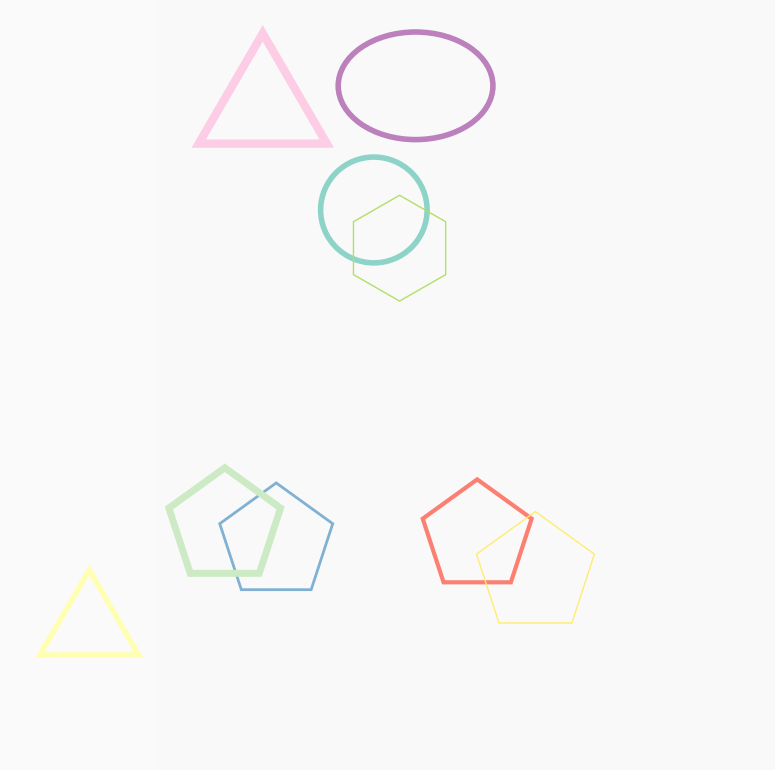[{"shape": "circle", "thickness": 2, "radius": 0.34, "center": [0.482, 0.727]}, {"shape": "triangle", "thickness": 2, "radius": 0.37, "center": [0.115, 0.186]}, {"shape": "pentagon", "thickness": 1.5, "radius": 0.37, "center": [0.616, 0.304]}, {"shape": "pentagon", "thickness": 1, "radius": 0.38, "center": [0.356, 0.296]}, {"shape": "hexagon", "thickness": 0.5, "radius": 0.34, "center": [0.516, 0.678]}, {"shape": "triangle", "thickness": 3, "radius": 0.48, "center": [0.339, 0.861]}, {"shape": "oval", "thickness": 2, "radius": 0.5, "center": [0.536, 0.889]}, {"shape": "pentagon", "thickness": 2.5, "radius": 0.38, "center": [0.29, 0.317]}, {"shape": "pentagon", "thickness": 0.5, "radius": 0.4, "center": [0.691, 0.256]}]